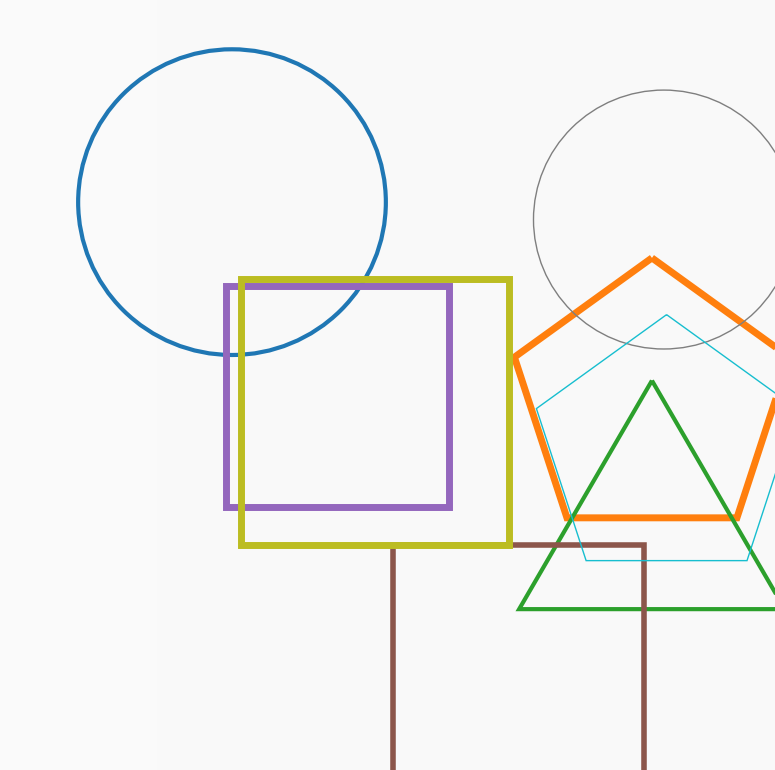[{"shape": "circle", "thickness": 1.5, "radius": 0.99, "center": [0.299, 0.737]}, {"shape": "pentagon", "thickness": 2.5, "radius": 0.93, "center": [0.841, 0.478]}, {"shape": "triangle", "thickness": 1.5, "radius": 0.99, "center": [0.841, 0.308]}, {"shape": "square", "thickness": 2.5, "radius": 0.72, "center": [0.436, 0.485]}, {"shape": "square", "thickness": 2, "radius": 0.81, "center": [0.669, 0.13]}, {"shape": "circle", "thickness": 0.5, "radius": 0.84, "center": [0.857, 0.715]}, {"shape": "square", "thickness": 2.5, "radius": 0.86, "center": [0.484, 0.466]}, {"shape": "pentagon", "thickness": 0.5, "radius": 0.88, "center": [0.86, 0.415]}]